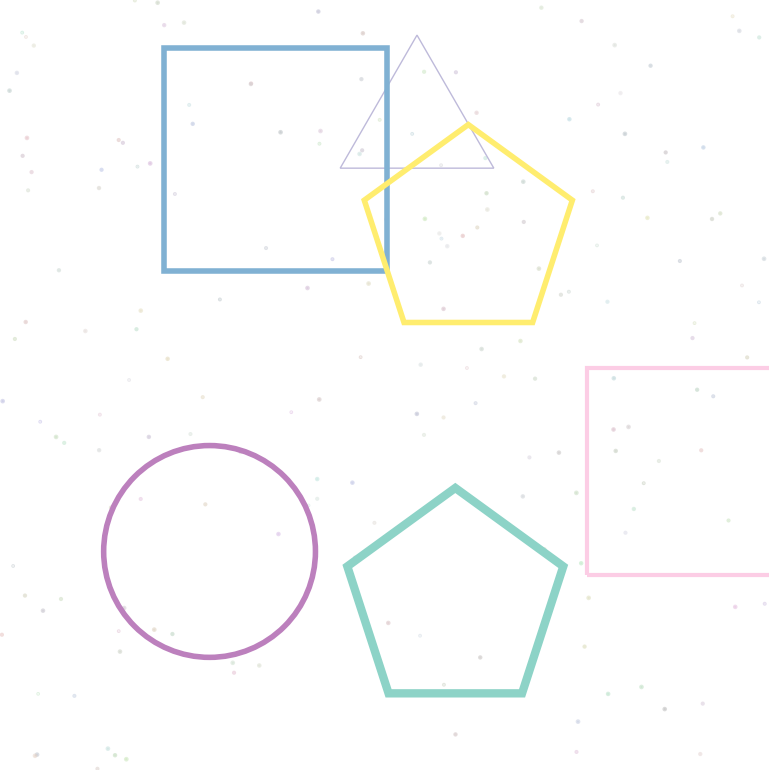[{"shape": "pentagon", "thickness": 3, "radius": 0.74, "center": [0.591, 0.219]}, {"shape": "triangle", "thickness": 0.5, "radius": 0.58, "center": [0.542, 0.839]}, {"shape": "square", "thickness": 2, "radius": 0.72, "center": [0.358, 0.793]}, {"shape": "square", "thickness": 1.5, "radius": 0.67, "center": [0.896, 0.388]}, {"shape": "circle", "thickness": 2, "radius": 0.69, "center": [0.272, 0.284]}, {"shape": "pentagon", "thickness": 2, "radius": 0.71, "center": [0.608, 0.696]}]